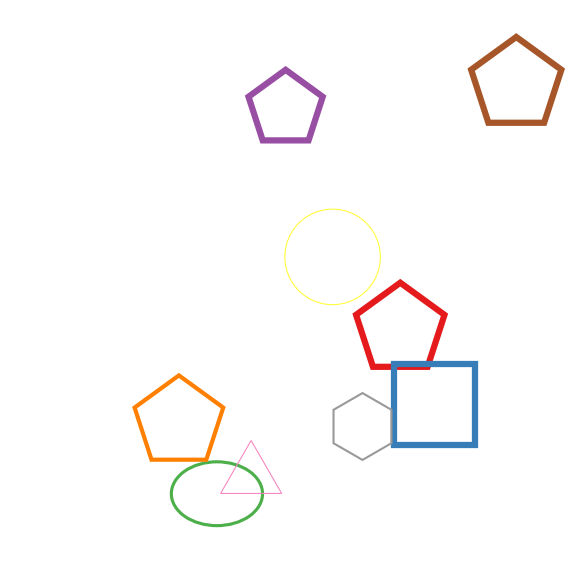[{"shape": "pentagon", "thickness": 3, "radius": 0.4, "center": [0.693, 0.429]}, {"shape": "square", "thickness": 3, "radius": 0.35, "center": [0.752, 0.298]}, {"shape": "oval", "thickness": 1.5, "radius": 0.39, "center": [0.376, 0.144]}, {"shape": "pentagon", "thickness": 3, "radius": 0.34, "center": [0.495, 0.811]}, {"shape": "pentagon", "thickness": 2, "radius": 0.4, "center": [0.31, 0.268]}, {"shape": "circle", "thickness": 0.5, "radius": 0.41, "center": [0.576, 0.554]}, {"shape": "pentagon", "thickness": 3, "radius": 0.41, "center": [0.894, 0.853]}, {"shape": "triangle", "thickness": 0.5, "radius": 0.31, "center": [0.435, 0.175]}, {"shape": "hexagon", "thickness": 1, "radius": 0.29, "center": [0.628, 0.261]}]